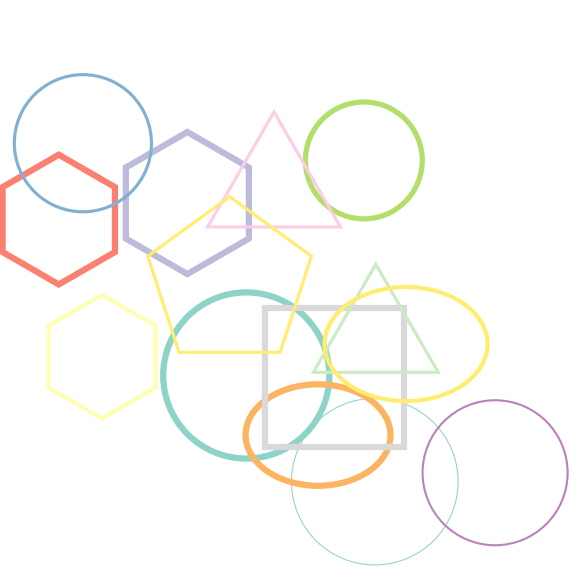[{"shape": "circle", "thickness": 0.5, "radius": 0.72, "center": [0.649, 0.165]}, {"shape": "circle", "thickness": 3, "radius": 0.72, "center": [0.426, 0.349]}, {"shape": "hexagon", "thickness": 2, "radius": 0.54, "center": [0.177, 0.381]}, {"shape": "hexagon", "thickness": 3, "radius": 0.62, "center": [0.324, 0.648]}, {"shape": "hexagon", "thickness": 3, "radius": 0.56, "center": [0.102, 0.619]}, {"shape": "circle", "thickness": 1.5, "radius": 0.59, "center": [0.144, 0.751]}, {"shape": "oval", "thickness": 3, "radius": 0.63, "center": [0.551, 0.246]}, {"shape": "circle", "thickness": 2.5, "radius": 0.51, "center": [0.63, 0.721]}, {"shape": "triangle", "thickness": 1.5, "radius": 0.66, "center": [0.474, 0.673]}, {"shape": "square", "thickness": 3, "radius": 0.6, "center": [0.579, 0.346]}, {"shape": "circle", "thickness": 1, "radius": 0.63, "center": [0.857, 0.181]}, {"shape": "triangle", "thickness": 1.5, "radius": 0.62, "center": [0.651, 0.417]}, {"shape": "oval", "thickness": 2, "radius": 0.71, "center": [0.703, 0.403]}, {"shape": "pentagon", "thickness": 1.5, "radius": 0.75, "center": [0.398, 0.51]}]